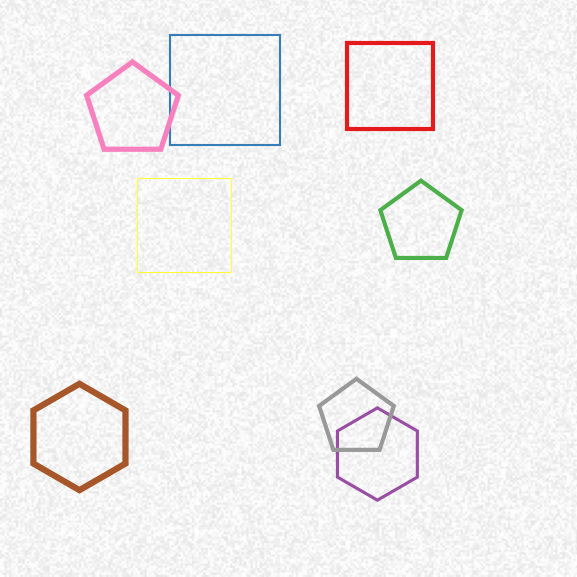[{"shape": "square", "thickness": 2, "radius": 0.37, "center": [0.676, 0.85]}, {"shape": "square", "thickness": 1, "radius": 0.48, "center": [0.39, 0.843]}, {"shape": "pentagon", "thickness": 2, "radius": 0.37, "center": [0.729, 0.612]}, {"shape": "hexagon", "thickness": 1.5, "radius": 0.4, "center": [0.654, 0.213]}, {"shape": "square", "thickness": 0.5, "radius": 0.41, "center": [0.318, 0.609]}, {"shape": "hexagon", "thickness": 3, "radius": 0.46, "center": [0.138, 0.242]}, {"shape": "pentagon", "thickness": 2.5, "radius": 0.42, "center": [0.229, 0.808]}, {"shape": "pentagon", "thickness": 2, "radius": 0.34, "center": [0.617, 0.275]}]